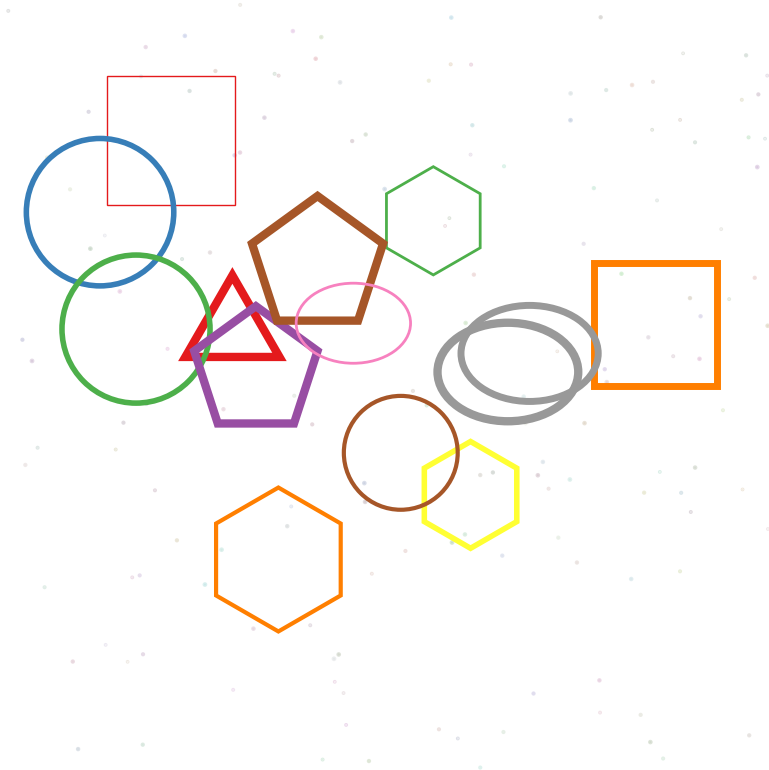[{"shape": "triangle", "thickness": 3, "radius": 0.35, "center": [0.302, 0.572]}, {"shape": "square", "thickness": 0.5, "radius": 0.42, "center": [0.222, 0.817]}, {"shape": "circle", "thickness": 2, "radius": 0.48, "center": [0.13, 0.724]}, {"shape": "hexagon", "thickness": 1, "radius": 0.35, "center": [0.563, 0.713]}, {"shape": "circle", "thickness": 2, "radius": 0.48, "center": [0.177, 0.573]}, {"shape": "pentagon", "thickness": 3, "radius": 0.42, "center": [0.332, 0.518]}, {"shape": "square", "thickness": 2.5, "radius": 0.4, "center": [0.851, 0.578]}, {"shape": "hexagon", "thickness": 1.5, "radius": 0.47, "center": [0.362, 0.273]}, {"shape": "hexagon", "thickness": 2, "radius": 0.35, "center": [0.611, 0.357]}, {"shape": "pentagon", "thickness": 3, "radius": 0.45, "center": [0.412, 0.656]}, {"shape": "circle", "thickness": 1.5, "radius": 0.37, "center": [0.52, 0.412]}, {"shape": "oval", "thickness": 1, "radius": 0.37, "center": [0.459, 0.58]}, {"shape": "oval", "thickness": 2.5, "radius": 0.45, "center": [0.688, 0.541]}, {"shape": "oval", "thickness": 3, "radius": 0.46, "center": [0.66, 0.517]}]